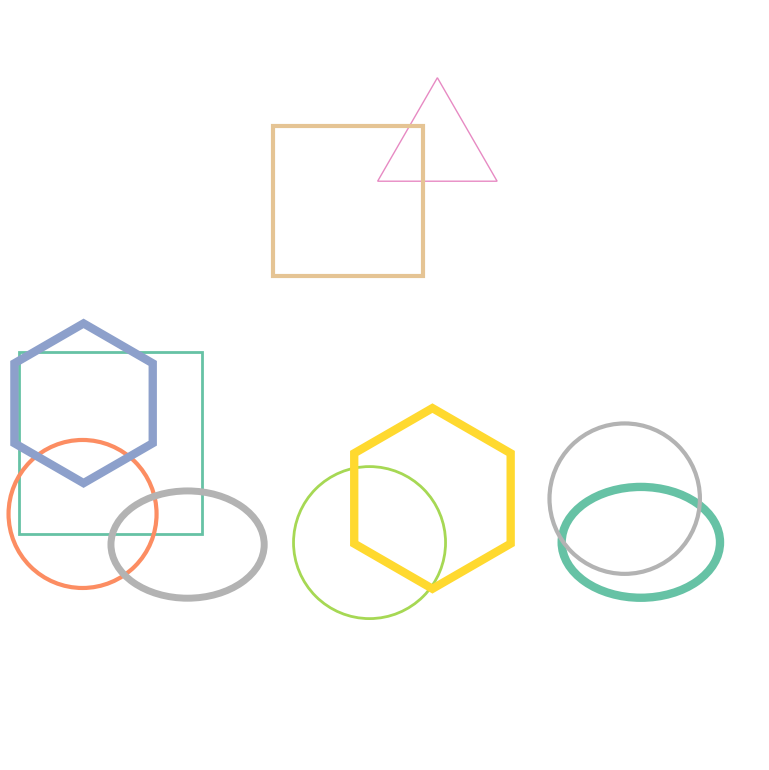[{"shape": "square", "thickness": 1, "radius": 0.59, "center": [0.143, 0.425]}, {"shape": "oval", "thickness": 3, "radius": 0.51, "center": [0.832, 0.296]}, {"shape": "circle", "thickness": 1.5, "radius": 0.48, "center": [0.107, 0.332]}, {"shape": "hexagon", "thickness": 3, "radius": 0.52, "center": [0.109, 0.476]}, {"shape": "triangle", "thickness": 0.5, "radius": 0.45, "center": [0.568, 0.809]}, {"shape": "circle", "thickness": 1, "radius": 0.49, "center": [0.48, 0.295]}, {"shape": "hexagon", "thickness": 3, "radius": 0.59, "center": [0.562, 0.353]}, {"shape": "square", "thickness": 1.5, "radius": 0.49, "center": [0.452, 0.739]}, {"shape": "circle", "thickness": 1.5, "radius": 0.49, "center": [0.811, 0.352]}, {"shape": "oval", "thickness": 2.5, "radius": 0.5, "center": [0.244, 0.293]}]